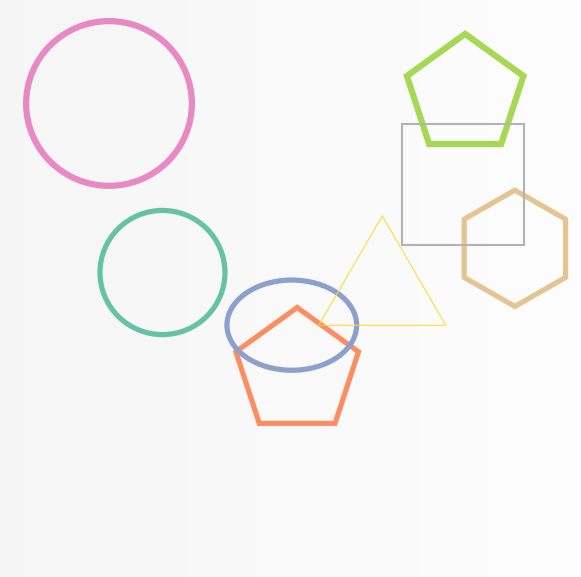[{"shape": "circle", "thickness": 2.5, "radius": 0.54, "center": [0.28, 0.527]}, {"shape": "pentagon", "thickness": 2.5, "radius": 0.55, "center": [0.511, 0.356]}, {"shape": "oval", "thickness": 2.5, "radius": 0.56, "center": [0.502, 0.436]}, {"shape": "circle", "thickness": 3, "radius": 0.71, "center": [0.188, 0.82]}, {"shape": "pentagon", "thickness": 3, "radius": 0.53, "center": [0.8, 0.835]}, {"shape": "triangle", "thickness": 0.5, "radius": 0.63, "center": [0.658, 0.499]}, {"shape": "hexagon", "thickness": 2.5, "radius": 0.5, "center": [0.886, 0.569]}, {"shape": "square", "thickness": 1, "radius": 0.53, "center": [0.797, 0.679]}]